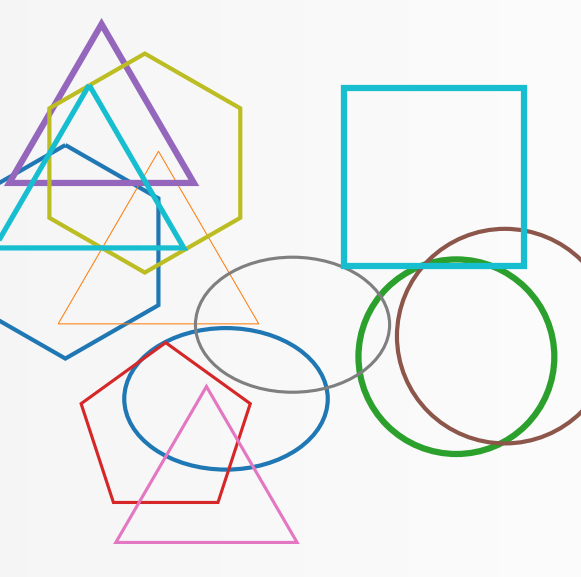[{"shape": "oval", "thickness": 2, "radius": 0.88, "center": [0.389, 0.308]}, {"shape": "hexagon", "thickness": 2, "radius": 0.92, "center": [0.112, 0.563]}, {"shape": "triangle", "thickness": 0.5, "radius": 1.0, "center": [0.273, 0.538]}, {"shape": "circle", "thickness": 3, "radius": 0.84, "center": [0.785, 0.381]}, {"shape": "pentagon", "thickness": 1.5, "radius": 0.77, "center": [0.285, 0.253]}, {"shape": "triangle", "thickness": 3, "radius": 0.92, "center": [0.175, 0.774]}, {"shape": "circle", "thickness": 2, "radius": 0.93, "center": [0.869, 0.417]}, {"shape": "triangle", "thickness": 1.5, "radius": 0.9, "center": [0.355, 0.15]}, {"shape": "oval", "thickness": 1.5, "radius": 0.84, "center": [0.503, 0.437]}, {"shape": "hexagon", "thickness": 2, "radius": 0.95, "center": [0.249, 0.717]}, {"shape": "square", "thickness": 3, "radius": 0.77, "center": [0.747, 0.693]}, {"shape": "triangle", "thickness": 2.5, "radius": 0.94, "center": [0.153, 0.664]}]